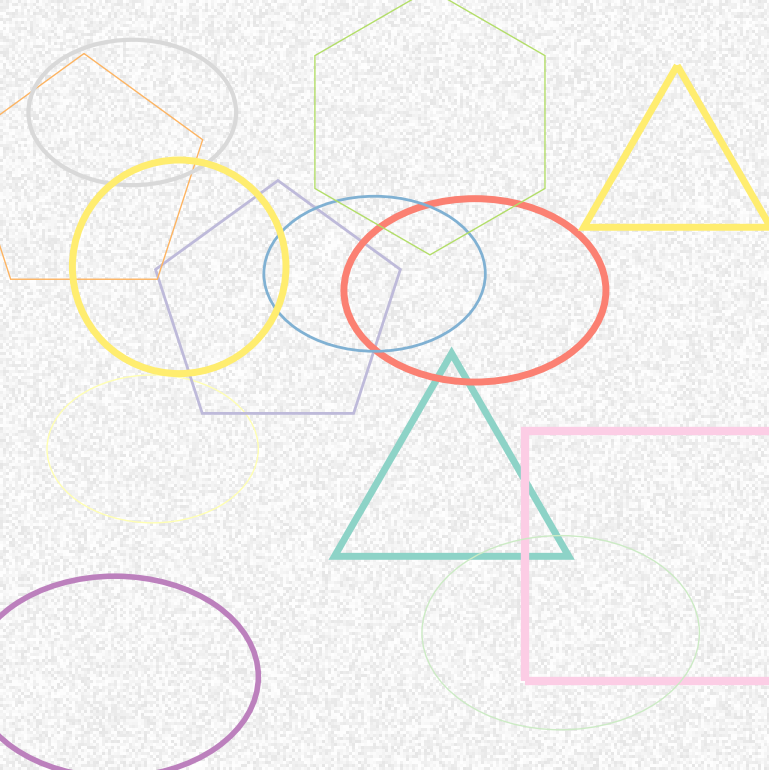[{"shape": "triangle", "thickness": 2.5, "radius": 0.88, "center": [0.587, 0.365]}, {"shape": "oval", "thickness": 0.5, "radius": 0.69, "center": [0.198, 0.417]}, {"shape": "pentagon", "thickness": 1, "radius": 0.84, "center": [0.361, 0.598]}, {"shape": "oval", "thickness": 2.5, "radius": 0.85, "center": [0.617, 0.623]}, {"shape": "oval", "thickness": 1, "radius": 0.72, "center": [0.486, 0.644]}, {"shape": "pentagon", "thickness": 0.5, "radius": 0.81, "center": [0.109, 0.768]}, {"shape": "hexagon", "thickness": 0.5, "radius": 0.86, "center": [0.558, 0.842]}, {"shape": "square", "thickness": 3, "radius": 0.81, "center": [0.844, 0.278]}, {"shape": "oval", "thickness": 1.5, "radius": 0.67, "center": [0.172, 0.854]}, {"shape": "oval", "thickness": 2, "radius": 0.93, "center": [0.149, 0.121]}, {"shape": "oval", "thickness": 0.5, "radius": 0.9, "center": [0.728, 0.178]}, {"shape": "circle", "thickness": 2.5, "radius": 0.69, "center": [0.233, 0.654]}, {"shape": "triangle", "thickness": 2.5, "radius": 0.7, "center": [0.88, 0.775]}]